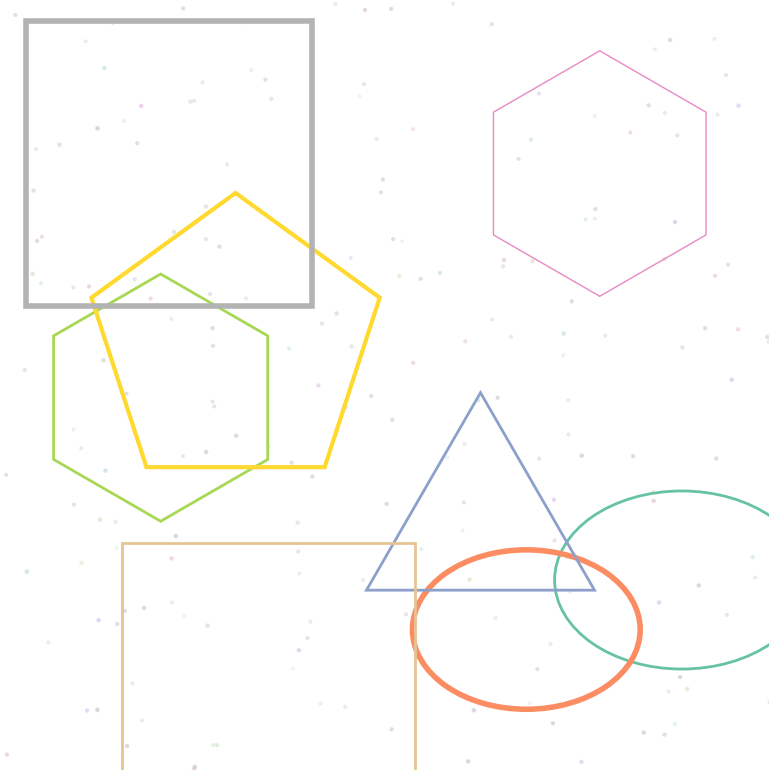[{"shape": "oval", "thickness": 1, "radius": 0.83, "center": [0.885, 0.247]}, {"shape": "oval", "thickness": 2, "radius": 0.74, "center": [0.684, 0.182]}, {"shape": "triangle", "thickness": 1, "radius": 0.86, "center": [0.624, 0.319]}, {"shape": "hexagon", "thickness": 0.5, "radius": 0.8, "center": [0.779, 0.775]}, {"shape": "hexagon", "thickness": 1, "radius": 0.8, "center": [0.209, 0.484]}, {"shape": "pentagon", "thickness": 1.5, "radius": 0.98, "center": [0.306, 0.553]}, {"shape": "square", "thickness": 1, "radius": 0.95, "center": [0.349, 0.104]}, {"shape": "square", "thickness": 2, "radius": 0.93, "center": [0.22, 0.788]}]